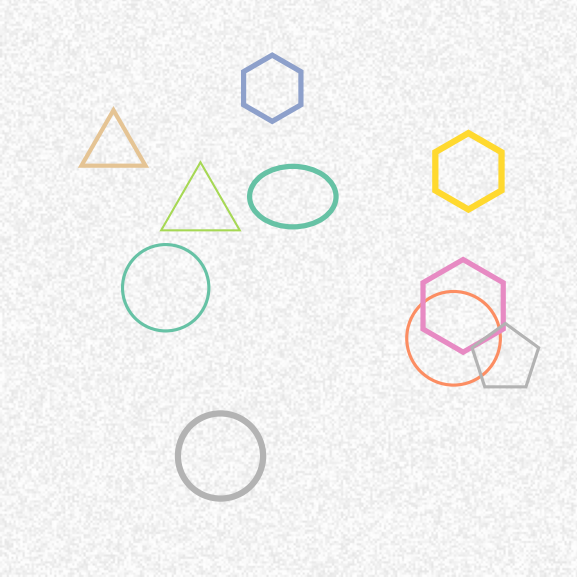[{"shape": "oval", "thickness": 2.5, "radius": 0.37, "center": [0.507, 0.659]}, {"shape": "circle", "thickness": 1.5, "radius": 0.37, "center": [0.287, 0.501]}, {"shape": "circle", "thickness": 1.5, "radius": 0.41, "center": [0.785, 0.413]}, {"shape": "hexagon", "thickness": 2.5, "radius": 0.29, "center": [0.471, 0.846]}, {"shape": "hexagon", "thickness": 2.5, "radius": 0.4, "center": [0.802, 0.47]}, {"shape": "triangle", "thickness": 1, "radius": 0.39, "center": [0.347, 0.64]}, {"shape": "hexagon", "thickness": 3, "radius": 0.33, "center": [0.811, 0.702]}, {"shape": "triangle", "thickness": 2, "radius": 0.32, "center": [0.197, 0.744]}, {"shape": "circle", "thickness": 3, "radius": 0.37, "center": [0.382, 0.21]}, {"shape": "pentagon", "thickness": 1.5, "radius": 0.3, "center": [0.875, 0.378]}]